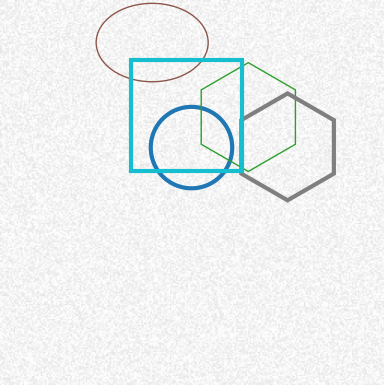[{"shape": "circle", "thickness": 3, "radius": 0.53, "center": [0.497, 0.617]}, {"shape": "hexagon", "thickness": 1, "radius": 0.71, "center": [0.645, 0.696]}, {"shape": "oval", "thickness": 1, "radius": 0.73, "center": [0.395, 0.889]}, {"shape": "hexagon", "thickness": 3, "radius": 0.69, "center": [0.747, 0.619]}, {"shape": "square", "thickness": 3, "radius": 0.72, "center": [0.484, 0.699]}]